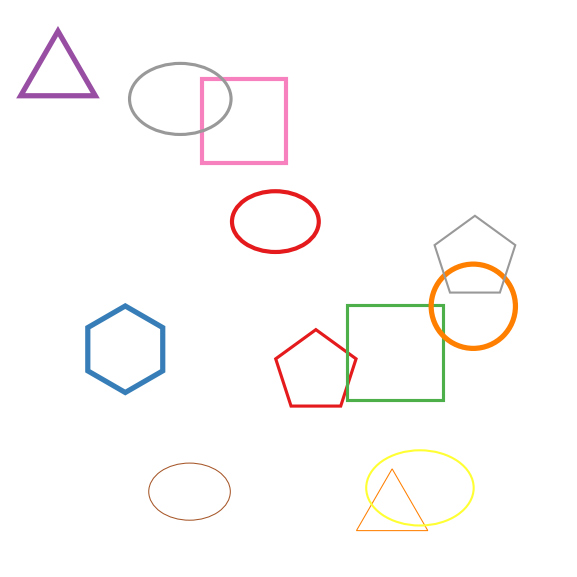[{"shape": "pentagon", "thickness": 1.5, "radius": 0.37, "center": [0.547, 0.355]}, {"shape": "oval", "thickness": 2, "radius": 0.38, "center": [0.477, 0.615]}, {"shape": "hexagon", "thickness": 2.5, "radius": 0.37, "center": [0.217, 0.394]}, {"shape": "square", "thickness": 1.5, "radius": 0.41, "center": [0.684, 0.389]}, {"shape": "triangle", "thickness": 2.5, "radius": 0.37, "center": [0.1, 0.871]}, {"shape": "circle", "thickness": 2.5, "radius": 0.36, "center": [0.82, 0.469]}, {"shape": "triangle", "thickness": 0.5, "radius": 0.36, "center": [0.679, 0.116]}, {"shape": "oval", "thickness": 1, "radius": 0.47, "center": [0.727, 0.154]}, {"shape": "oval", "thickness": 0.5, "radius": 0.35, "center": [0.328, 0.148]}, {"shape": "square", "thickness": 2, "radius": 0.36, "center": [0.422, 0.79]}, {"shape": "oval", "thickness": 1.5, "radius": 0.44, "center": [0.312, 0.828]}, {"shape": "pentagon", "thickness": 1, "radius": 0.37, "center": [0.822, 0.552]}]